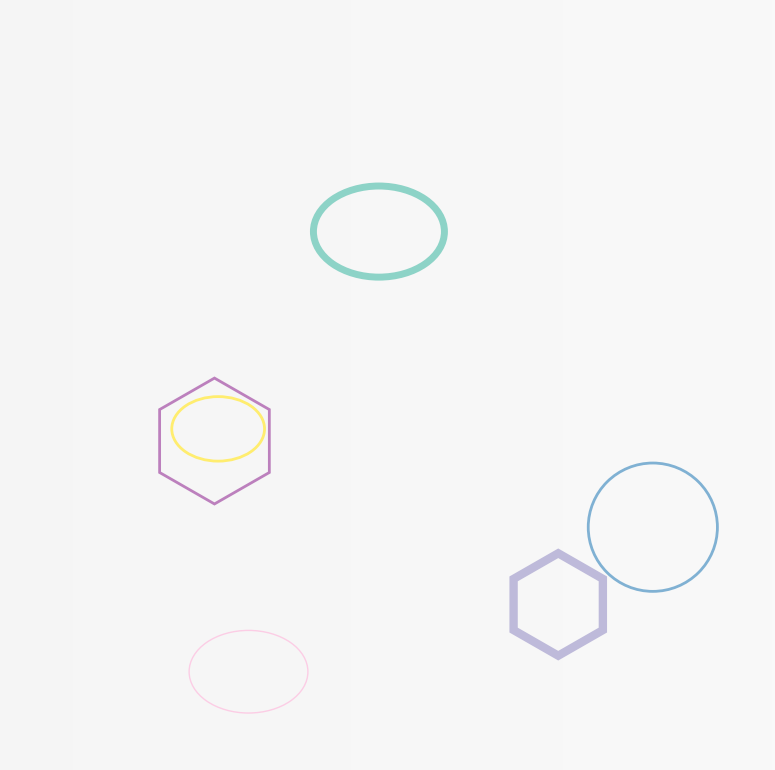[{"shape": "oval", "thickness": 2.5, "radius": 0.42, "center": [0.489, 0.699]}, {"shape": "hexagon", "thickness": 3, "radius": 0.33, "center": [0.72, 0.215]}, {"shape": "circle", "thickness": 1, "radius": 0.42, "center": [0.842, 0.315]}, {"shape": "oval", "thickness": 0.5, "radius": 0.38, "center": [0.321, 0.128]}, {"shape": "hexagon", "thickness": 1, "radius": 0.41, "center": [0.277, 0.427]}, {"shape": "oval", "thickness": 1, "radius": 0.3, "center": [0.281, 0.443]}]